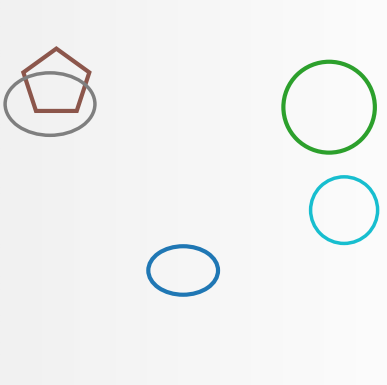[{"shape": "oval", "thickness": 3, "radius": 0.45, "center": [0.473, 0.297]}, {"shape": "circle", "thickness": 3, "radius": 0.59, "center": [0.849, 0.722]}, {"shape": "pentagon", "thickness": 3, "radius": 0.45, "center": [0.145, 0.784]}, {"shape": "oval", "thickness": 2.5, "radius": 0.58, "center": [0.129, 0.73]}, {"shape": "circle", "thickness": 2.5, "radius": 0.43, "center": [0.888, 0.454]}]